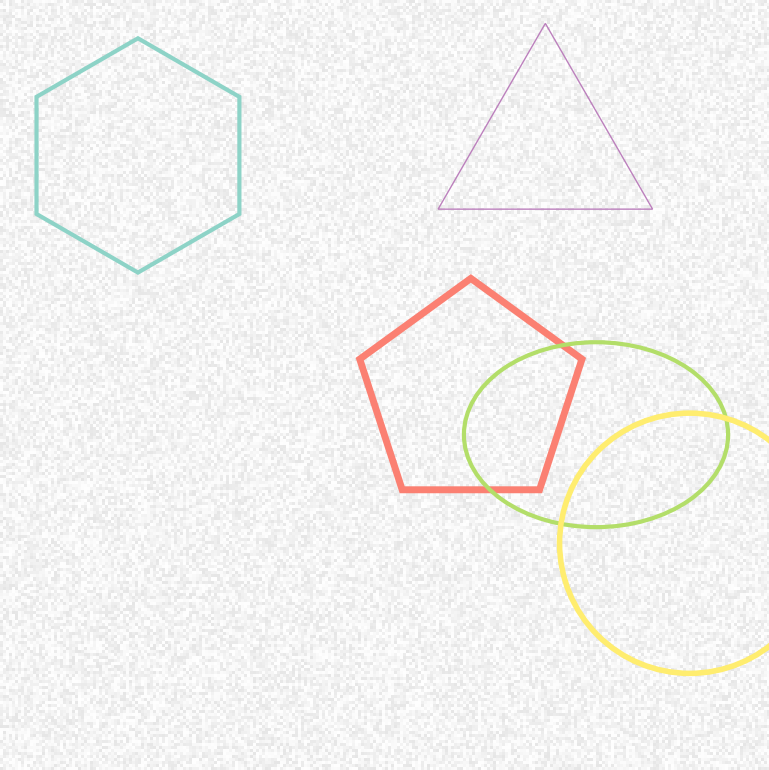[{"shape": "hexagon", "thickness": 1.5, "radius": 0.76, "center": [0.179, 0.798]}, {"shape": "pentagon", "thickness": 2.5, "radius": 0.76, "center": [0.612, 0.487]}, {"shape": "oval", "thickness": 1.5, "radius": 0.86, "center": [0.774, 0.435]}, {"shape": "triangle", "thickness": 0.5, "radius": 0.8, "center": [0.708, 0.809]}, {"shape": "circle", "thickness": 2, "radius": 0.84, "center": [0.896, 0.294]}]